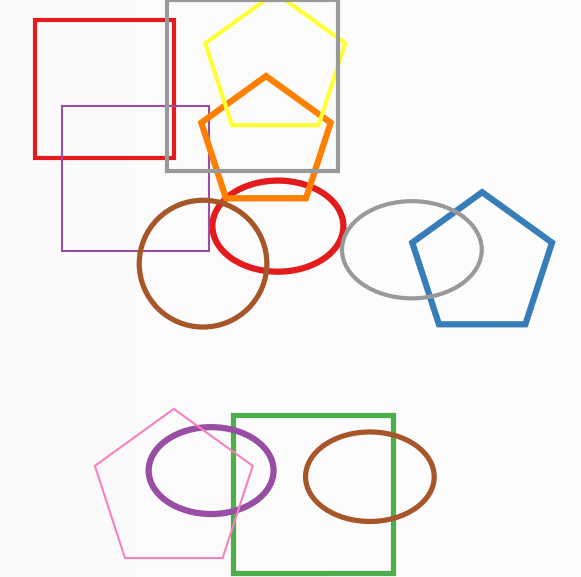[{"shape": "oval", "thickness": 3, "radius": 0.56, "center": [0.478, 0.608]}, {"shape": "square", "thickness": 2, "radius": 0.6, "center": [0.179, 0.845]}, {"shape": "pentagon", "thickness": 3, "radius": 0.63, "center": [0.83, 0.54]}, {"shape": "square", "thickness": 2.5, "radius": 0.68, "center": [0.538, 0.145]}, {"shape": "oval", "thickness": 3, "radius": 0.54, "center": [0.363, 0.184]}, {"shape": "square", "thickness": 1, "radius": 0.63, "center": [0.233, 0.69]}, {"shape": "pentagon", "thickness": 3, "radius": 0.59, "center": [0.458, 0.75]}, {"shape": "pentagon", "thickness": 2, "radius": 0.63, "center": [0.474, 0.885]}, {"shape": "circle", "thickness": 2.5, "radius": 0.55, "center": [0.349, 0.543]}, {"shape": "oval", "thickness": 2.5, "radius": 0.55, "center": [0.636, 0.174]}, {"shape": "pentagon", "thickness": 1, "radius": 0.71, "center": [0.299, 0.148]}, {"shape": "square", "thickness": 2, "radius": 0.74, "center": [0.435, 0.851]}, {"shape": "oval", "thickness": 2, "radius": 0.6, "center": [0.709, 0.567]}]